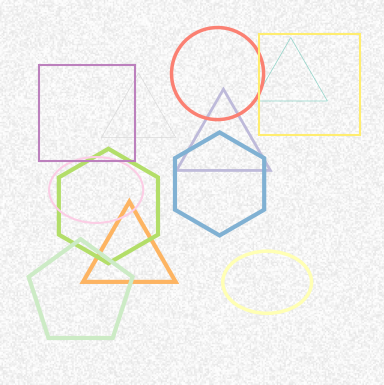[{"shape": "triangle", "thickness": 0.5, "radius": 0.55, "center": [0.755, 0.793]}, {"shape": "oval", "thickness": 2.5, "radius": 0.58, "center": [0.694, 0.267]}, {"shape": "triangle", "thickness": 2, "radius": 0.7, "center": [0.58, 0.628]}, {"shape": "circle", "thickness": 2.5, "radius": 0.6, "center": [0.565, 0.809]}, {"shape": "hexagon", "thickness": 3, "radius": 0.67, "center": [0.57, 0.522]}, {"shape": "triangle", "thickness": 3, "radius": 0.69, "center": [0.336, 0.337]}, {"shape": "hexagon", "thickness": 3, "radius": 0.74, "center": [0.282, 0.465]}, {"shape": "oval", "thickness": 1.5, "radius": 0.61, "center": [0.25, 0.507]}, {"shape": "triangle", "thickness": 0.5, "radius": 0.56, "center": [0.36, 0.699]}, {"shape": "square", "thickness": 1.5, "radius": 0.62, "center": [0.225, 0.708]}, {"shape": "pentagon", "thickness": 3, "radius": 0.71, "center": [0.209, 0.237]}, {"shape": "square", "thickness": 1.5, "radius": 0.66, "center": [0.805, 0.78]}]